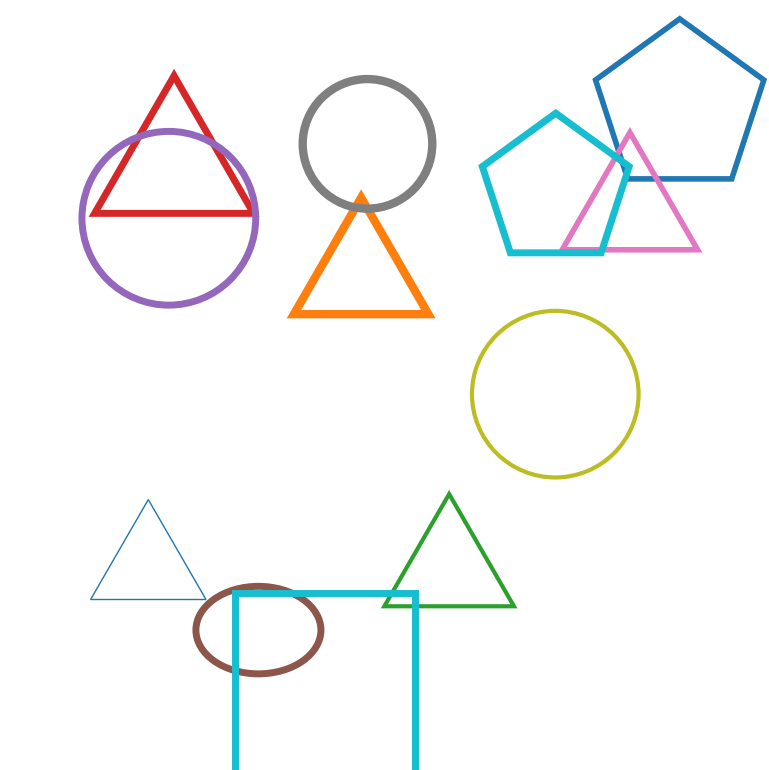[{"shape": "triangle", "thickness": 0.5, "radius": 0.43, "center": [0.193, 0.265]}, {"shape": "pentagon", "thickness": 2, "radius": 0.57, "center": [0.883, 0.861]}, {"shape": "triangle", "thickness": 3, "radius": 0.5, "center": [0.469, 0.642]}, {"shape": "triangle", "thickness": 1.5, "radius": 0.49, "center": [0.583, 0.261]}, {"shape": "triangle", "thickness": 2.5, "radius": 0.6, "center": [0.226, 0.782]}, {"shape": "circle", "thickness": 2.5, "radius": 0.56, "center": [0.219, 0.717]}, {"shape": "oval", "thickness": 2.5, "radius": 0.41, "center": [0.336, 0.182]}, {"shape": "triangle", "thickness": 2, "radius": 0.51, "center": [0.818, 0.726]}, {"shape": "circle", "thickness": 3, "radius": 0.42, "center": [0.477, 0.813]}, {"shape": "circle", "thickness": 1.5, "radius": 0.54, "center": [0.721, 0.488]}, {"shape": "square", "thickness": 2.5, "radius": 0.59, "center": [0.422, 0.113]}, {"shape": "pentagon", "thickness": 2.5, "radius": 0.5, "center": [0.722, 0.753]}]